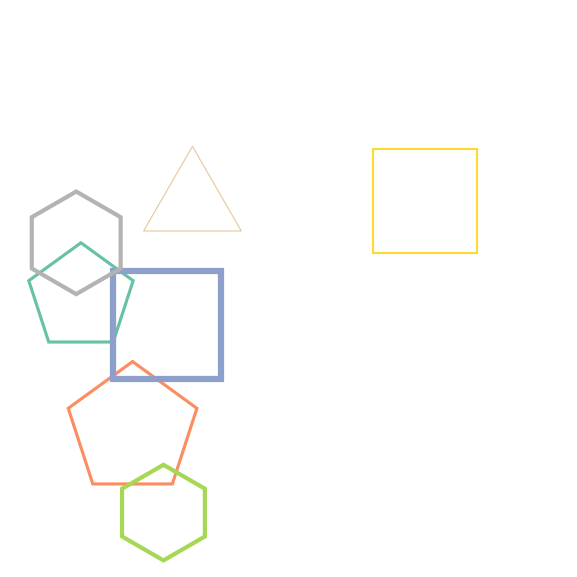[{"shape": "pentagon", "thickness": 1.5, "radius": 0.47, "center": [0.14, 0.484]}, {"shape": "pentagon", "thickness": 1.5, "radius": 0.59, "center": [0.23, 0.256]}, {"shape": "square", "thickness": 3, "radius": 0.47, "center": [0.29, 0.436]}, {"shape": "hexagon", "thickness": 2, "radius": 0.41, "center": [0.283, 0.112]}, {"shape": "square", "thickness": 1, "radius": 0.45, "center": [0.736, 0.651]}, {"shape": "triangle", "thickness": 0.5, "radius": 0.49, "center": [0.333, 0.648]}, {"shape": "hexagon", "thickness": 2, "radius": 0.44, "center": [0.132, 0.579]}]